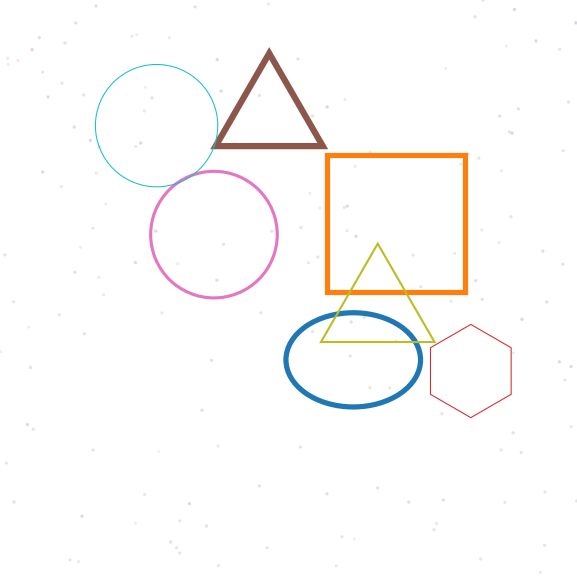[{"shape": "oval", "thickness": 2.5, "radius": 0.58, "center": [0.612, 0.376]}, {"shape": "square", "thickness": 2.5, "radius": 0.6, "center": [0.686, 0.612]}, {"shape": "hexagon", "thickness": 0.5, "radius": 0.4, "center": [0.815, 0.357]}, {"shape": "triangle", "thickness": 3, "radius": 0.54, "center": [0.466, 0.8]}, {"shape": "circle", "thickness": 1.5, "radius": 0.55, "center": [0.37, 0.593]}, {"shape": "triangle", "thickness": 1, "radius": 0.57, "center": [0.654, 0.464]}, {"shape": "circle", "thickness": 0.5, "radius": 0.53, "center": [0.271, 0.782]}]